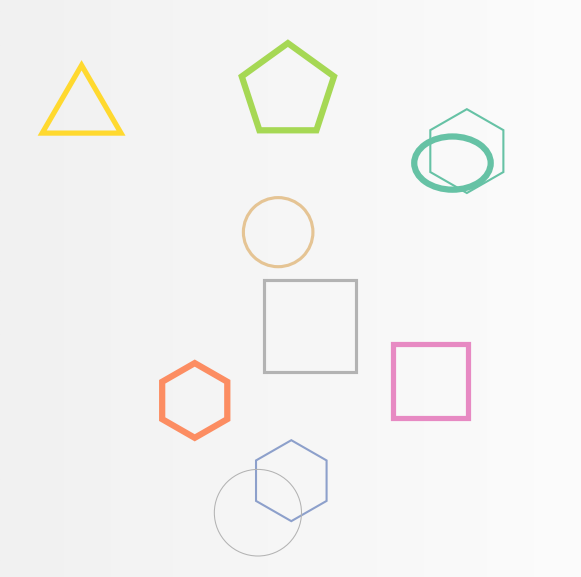[{"shape": "hexagon", "thickness": 1, "radius": 0.36, "center": [0.803, 0.738]}, {"shape": "oval", "thickness": 3, "radius": 0.33, "center": [0.778, 0.717]}, {"shape": "hexagon", "thickness": 3, "radius": 0.32, "center": [0.335, 0.306]}, {"shape": "hexagon", "thickness": 1, "radius": 0.35, "center": [0.501, 0.167]}, {"shape": "square", "thickness": 2.5, "radius": 0.32, "center": [0.741, 0.339]}, {"shape": "pentagon", "thickness": 3, "radius": 0.42, "center": [0.495, 0.841]}, {"shape": "triangle", "thickness": 2.5, "radius": 0.39, "center": [0.14, 0.808]}, {"shape": "circle", "thickness": 1.5, "radius": 0.3, "center": [0.479, 0.597]}, {"shape": "circle", "thickness": 0.5, "radius": 0.37, "center": [0.444, 0.111]}, {"shape": "square", "thickness": 1.5, "radius": 0.39, "center": [0.533, 0.435]}]